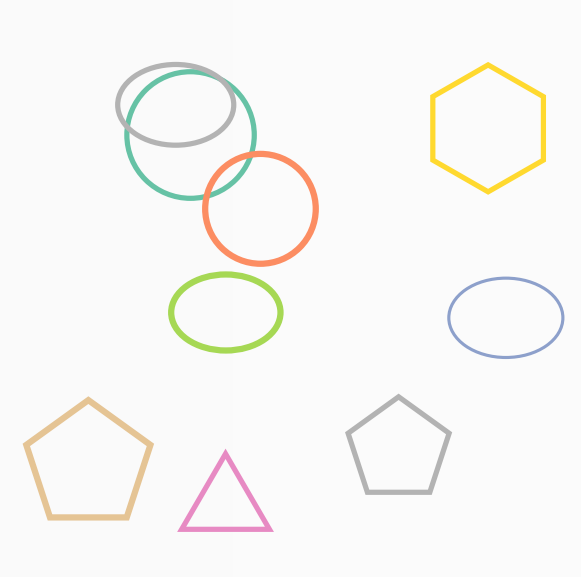[{"shape": "circle", "thickness": 2.5, "radius": 0.55, "center": [0.328, 0.765]}, {"shape": "circle", "thickness": 3, "radius": 0.48, "center": [0.448, 0.638]}, {"shape": "oval", "thickness": 1.5, "radius": 0.49, "center": [0.87, 0.449]}, {"shape": "triangle", "thickness": 2.5, "radius": 0.44, "center": [0.388, 0.126]}, {"shape": "oval", "thickness": 3, "radius": 0.47, "center": [0.389, 0.458]}, {"shape": "hexagon", "thickness": 2.5, "radius": 0.55, "center": [0.84, 0.777]}, {"shape": "pentagon", "thickness": 3, "radius": 0.56, "center": [0.152, 0.194]}, {"shape": "oval", "thickness": 2.5, "radius": 0.5, "center": [0.302, 0.818]}, {"shape": "pentagon", "thickness": 2.5, "radius": 0.46, "center": [0.686, 0.221]}]